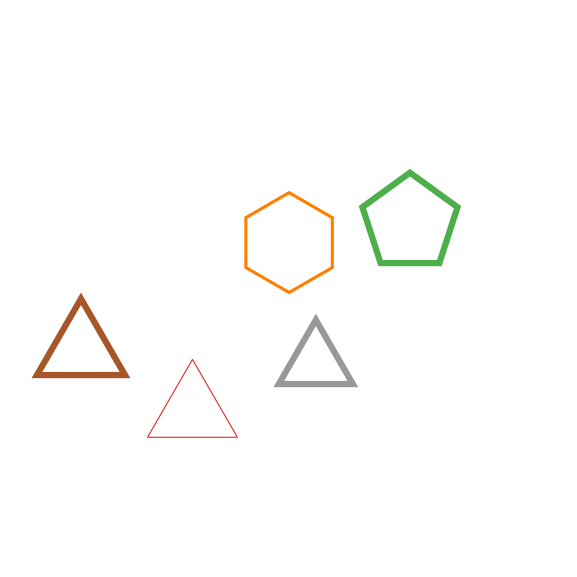[{"shape": "triangle", "thickness": 0.5, "radius": 0.45, "center": [0.333, 0.287]}, {"shape": "pentagon", "thickness": 3, "radius": 0.43, "center": [0.71, 0.614]}, {"shape": "hexagon", "thickness": 1.5, "radius": 0.43, "center": [0.501, 0.579]}, {"shape": "triangle", "thickness": 3, "radius": 0.44, "center": [0.14, 0.394]}, {"shape": "triangle", "thickness": 3, "radius": 0.37, "center": [0.547, 0.371]}]